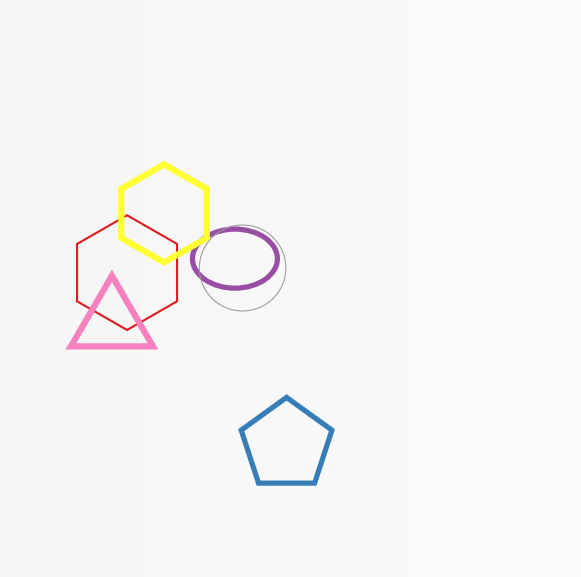[{"shape": "hexagon", "thickness": 1, "radius": 0.5, "center": [0.219, 0.527]}, {"shape": "pentagon", "thickness": 2.5, "radius": 0.41, "center": [0.493, 0.229]}, {"shape": "oval", "thickness": 2.5, "radius": 0.37, "center": [0.404, 0.551]}, {"shape": "hexagon", "thickness": 3, "radius": 0.42, "center": [0.282, 0.63]}, {"shape": "triangle", "thickness": 3, "radius": 0.41, "center": [0.193, 0.44]}, {"shape": "circle", "thickness": 0.5, "radius": 0.37, "center": [0.417, 0.535]}]